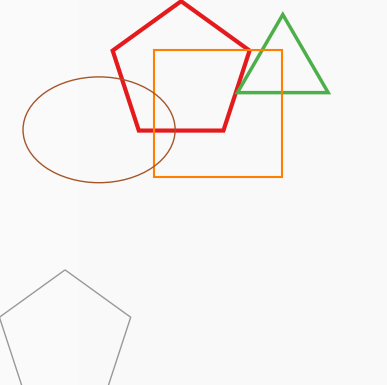[{"shape": "pentagon", "thickness": 3, "radius": 0.93, "center": [0.467, 0.811]}, {"shape": "triangle", "thickness": 2.5, "radius": 0.68, "center": [0.73, 0.827]}, {"shape": "square", "thickness": 1.5, "radius": 0.83, "center": [0.563, 0.705]}, {"shape": "oval", "thickness": 1, "radius": 0.98, "center": [0.256, 0.663]}, {"shape": "pentagon", "thickness": 1, "radius": 0.89, "center": [0.168, 0.121]}]